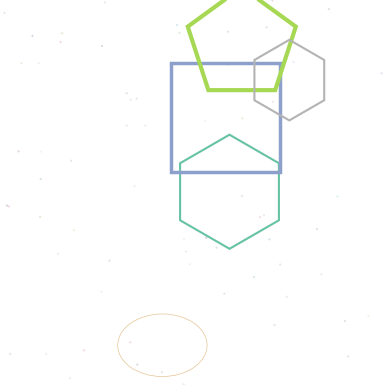[{"shape": "hexagon", "thickness": 1.5, "radius": 0.74, "center": [0.596, 0.502]}, {"shape": "square", "thickness": 2.5, "radius": 0.71, "center": [0.586, 0.696]}, {"shape": "pentagon", "thickness": 3, "radius": 0.74, "center": [0.628, 0.885]}, {"shape": "oval", "thickness": 0.5, "radius": 0.58, "center": [0.422, 0.103]}, {"shape": "hexagon", "thickness": 1.5, "radius": 0.52, "center": [0.751, 0.792]}]